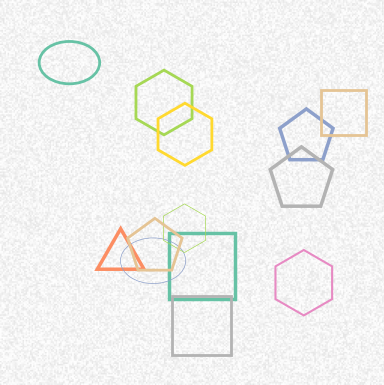[{"shape": "oval", "thickness": 2, "radius": 0.39, "center": [0.18, 0.837]}, {"shape": "square", "thickness": 2.5, "radius": 0.43, "center": [0.525, 0.309]}, {"shape": "triangle", "thickness": 2.5, "radius": 0.35, "center": [0.313, 0.336]}, {"shape": "oval", "thickness": 0.5, "radius": 0.42, "center": [0.398, 0.323]}, {"shape": "pentagon", "thickness": 2.5, "radius": 0.36, "center": [0.796, 0.644]}, {"shape": "hexagon", "thickness": 1.5, "radius": 0.42, "center": [0.789, 0.266]}, {"shape": "hexagon", "thickness": 0.5, "radius": 0.32, "center": [0.479, 0.407]}, {"shape": "hexagon", "thickness": 2, "radius": 0.42, "center": [0.426, 0.734]}, {"shape": "hexagon", "thickness": 2, "radius": 0.4, "center": [0.48, 0.651]}, {"shape": "square", "thickness": 2, "radius": 0.29, "center": [0.893, 0.707]}, {"shape": "pentagon", "thickness": 2, "radius": 0.37, "center": [0.402, 0.359]}, {"shape": "square", "thickness": 2, "radius": 0.38, "center": [0.523, 0.155]}, {"shape": "pentagon", "thickness": 2.5, "radius": 0.43, "center": [0.783, 0.533]}]